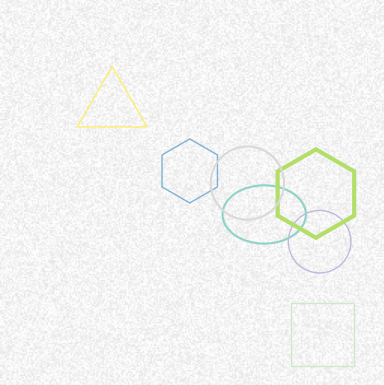[{"shape": "oval", "thickness": 1.5, "radius": 0.54, "center": [0.686, 0.443]}, {"shape": "circle", "thickness": 1, "radius": 0.41, "center": [0.83, 0.372]}, {"shape": "hexagon", "thickness": 1, "radius": 0.42, "center": [0.493, 0.556]}, {"shape": "hexagon", "thickness": 3, "radius": 0.57, "center": [0.821, 0.497]}, {"shape": "circle", "thickness": 1.5, "radius": 0.48, "center": [0.643, 0.524]}, {"shape": "square", "thickness": 1, "radius": 0.41, "center": [0.837, 0.131]}, {"shape": "triangle", "thickness": 1, "radius": 0.52, "center": [0.291, 0.723]}]